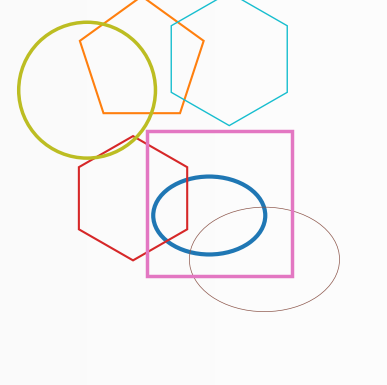[{"shape": "oval", "thickness": 3, "radius": 0.72, "center": [0.54, 0.44]}, {"shape": "pentagon", "thickness": 1.5, "radius": 0.84, "center": [0.366, 0.842]}, {"shape": "hexagon", "thickness": 1.5, "radius": 0.81, "center": [0.343, 0.485]}, {"shape": "oval", "thickness": 0.5, "radius": 0.97, "center": [0.682, 0.326]}, {"shape": "square", "thickness": 2.5, "radius": 0.94, "center": [0.566, 0.471]}, {"shape": "circle", "thickness": 2.5, "radius": 0.88, "center": [0.225, 0.766]}, {"shape": "hexagon", "thickness": 1, "radius": 0.86, "center": [0.592, 0.847]}]